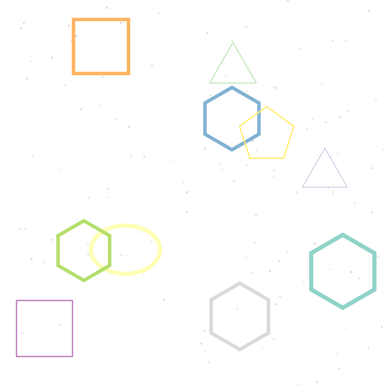[{"shape": "hexagon", "thickness": 3, "radius": 0.47, "center": [0.89, 0.295]}, {"shape": "oval", "thickness": 3, "radius": 0.45, "center": [0.326, 0.351]}, {"shape": "triangle", "thickness": 0.5, "radius": 0.34, "center": [0.844, 0.548]}, {"shape": "hexagon", "thickness": 2.5, "radius": 0.4, "center": [0.603, 0.692]}, {"shape": "square", "thickness": 2.5, "radius": 0.35, "center": [0.261, 0.88]}, {"shape": "hexagon", "thickness": 2.5, "radius": 0.39, "center": [0.218, 0.349]}, {"shape": "hexagon", "thickness": 2.5, "radius": 0.43, "center": [0.623, 0.178]}, {"shape": "square", "thickness": 1, "radius": 0.36, "center": [0.115, 0.148]}, {"shape": "triangle", "thickness": 1, "radius": 0.35, "center": [0.605, 0.819]}, {"shape": "pentagon", "thickness": 1, "radius": 0.37, "center": [0.693, 0.649]}]